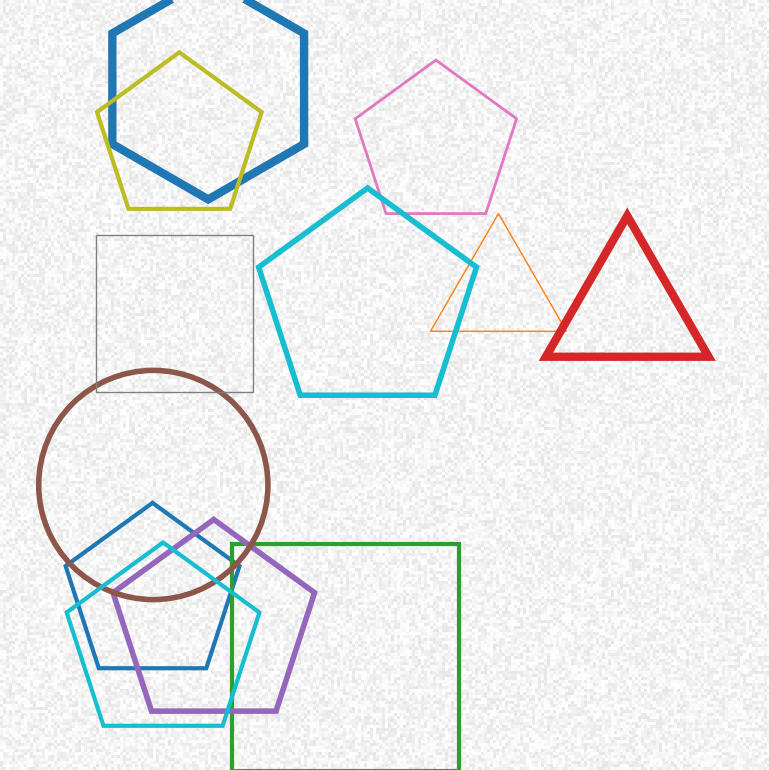[{"shape": "pentagon", "thickness": 1.5, "radius": 0.59, "center": [0.198, 0.228]}, {"shape": "hexagon", "thickness": 3, "radius": 0.72, "center": [0.27, 0.885]}, {"shape": "triangle", "thickness": 0.5, "radius": 0.51, "center": [0.647, 0.621]}, {"shape": "square", "thickness": 1.5, "radius": 0.74, "center": [0.449, 0.146]}, {"shape": "triangle", "thickness": 3, "radius": 0.61, "center": [0.815, 0.598]}, {"shape": "pentagon", "thickness": 2, "radius": 0.69, "center": [0.278, 0.188]}, {"shape": "circle", "thickness": 2, "radius": 0.74, "center": [0.199, 0.37]}, {"shape": "pentagon", "thickness": 1, "radius": 0.55, "center": [0.566, 0.812]}, {"shape": "square", "thickness": 0.5, "radius": 0.51, "center": [0.226, 0.593]}, {"shape": "pentagon", "thickness": 1.5, "radius": 0.56, "center": [0.233, 0.82]}, {"shape": "pentagon", "thickness": 2, "radius": 0.74, "center": [0.477, 0.607]}, {"shape": "pentagon", "thickness": 1.5, "radius": 0.66, "center": [0.212, 0.164]}]